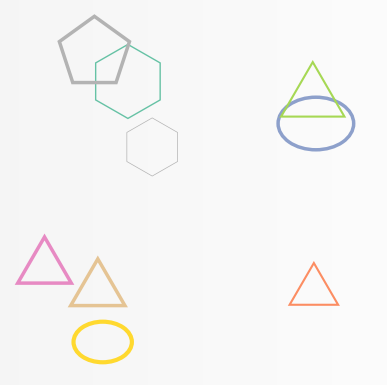[{"shape": "hexagon", "thickness": 1, "radius": 0.48, "center": [0.33, 0.789]}, {"shape": "triangle", "thickness": 1.5, "radius": 0.36, "center": [0.81, 0.245]}, {"shape": "oval", "thickness": 2.5, "radius": 0.49, "center": [0.815, 0.679]}, {"shape": "triangle", "thickness": 2.5, "radius": 0.4, "center": [0.115, 0.305]}, {"shape": "triangle", "thickness": 1.5, "radius": 0.47, "center": [0.807, 0.744]}, {"shape": "oval", "thickness": 3, "radius": 0.38, "center": [0.265, 0.112]}, {"shape": "triangle", "thickness": 2.5, "radius": 0.4, "center": [0.252, 0.247]}, {"shape": "hexagon", "thickness": 0.5, "radius": 0.38, "center": [0.393, 0.618]}, {"shape": "pentagon", "thickness": 2.5, "radius": 0.48, "center": [0.244, 0.862]}]